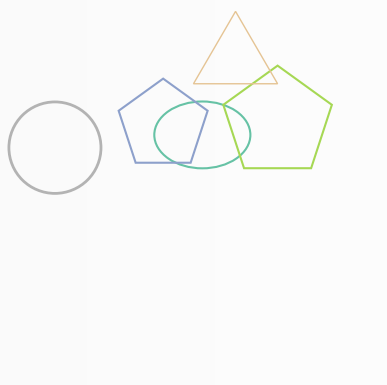[{"shape": "oval", "thickness": 1.5, "radius": 0.62, "center": [0.522, 0.65]}, {"shape": "pentagon", "thickness": 1.5, "radius": 0.6, "center": [0.421, 0.675]}, {"shape": "pentagon", "thickness": 1.5, "radius": 0.74, "center": [0.716, 0.682]}, {"shape": "triangle", "thickness": 1, "radius": 0.63, "center": [0.608, 0.845]}, {"shape": "circle", "thickness": 2, "radius": 0.59, "center": [0.142, 0.616]}]